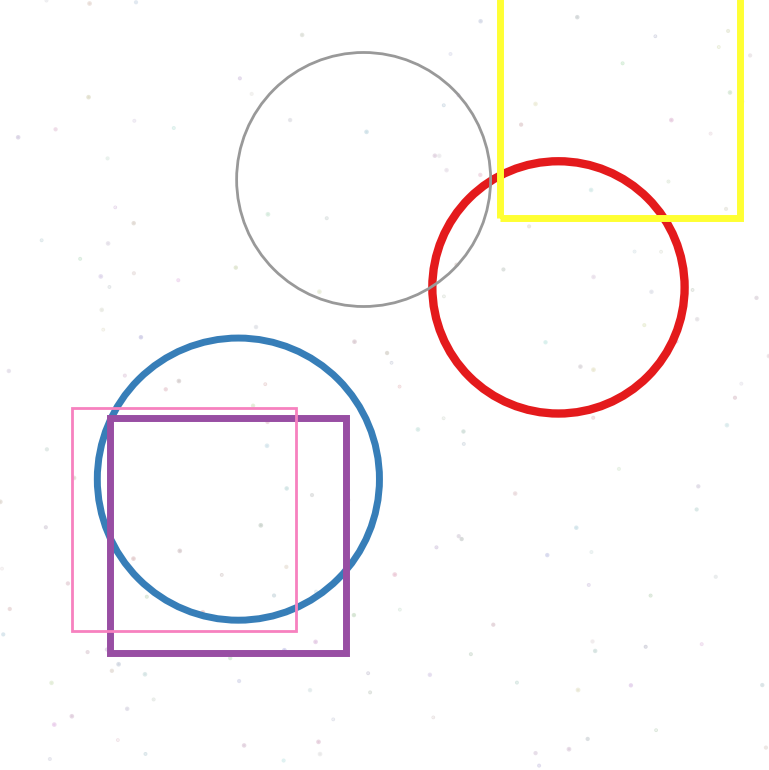[{"shape": "circle", "thickness": 3, "radius": 0.82, "center": [0.725, 0.627]}, {"shape": "circle", "thickness": 2.5, "radius": 0.92, "center": [0.31, 0.378]}, {"shape": "square", "thickness": 2.5, "radius": 0.76, "center": [0.296, 0.305]}, {"shape": "square", "thickness": 2.5, "radius": 0.78, "center": [0.805, 0.873]}, {"shape": "square", "thickness": 1, "radius": 0.73, "center": [0.239, 0.325]}, {"shape": "circle", "thickness": 1, "radius": 0.82, "center": [0.472, 0.767]}]